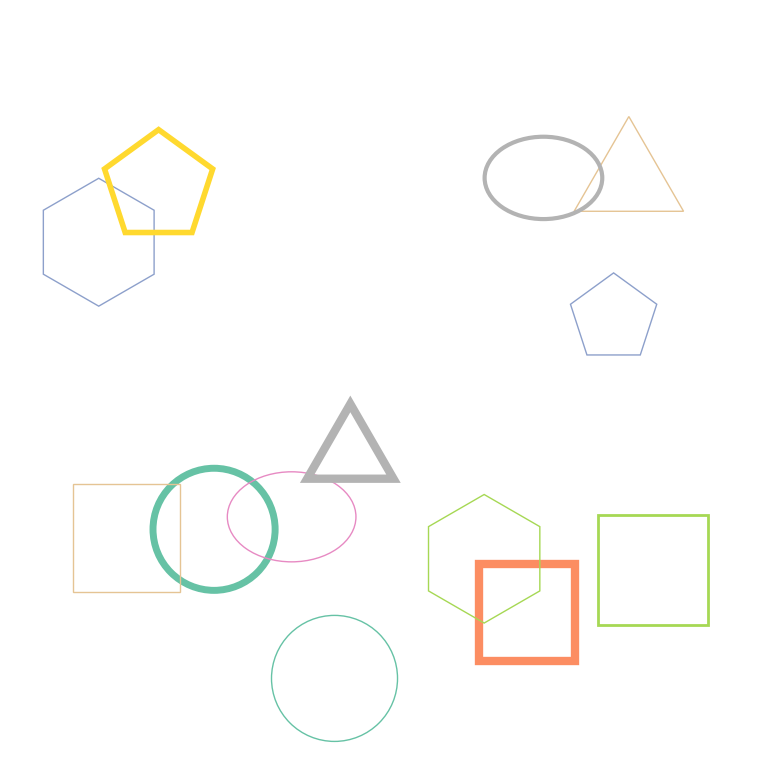[{"shape": "circle", "thickness": 0.5, "radius": 0.41, "center": [0.434, 0.119]}, {"shape": "circle", "thickness": 2.5, "radius": 0.4, "center": [0.278, 0.313]}, {"shape": "square", "thickness": 3, "radius": 0.31, "center": [0.684, 0.205]}, {"shape": "hexagon", "thickness": 0.5, "radius": 0.42, "center": [0.128, 0.685]}, {"shape": "pentagon", "thickness": 0.5, "radius": 0.29, "center": [0.797, 0.587]}, {"shape": "oval", "thickness": 0.5, "radius": 0.42, "center": [0.379, 0.329]}, {"shape": "square", "thickness": 1, "radius": 0.36, "center": [0.848, 0.26]}, {"shape": "hexagon", "thickness": 0.5, "radius": 0.42, "center": [0.629, 0.274]}, {"shape": "pentagon", "thickness": 2, "radius": 0.37, "center": [0.206, 0.758]}, {"shape": "triangle", "thickness": 0.5, "radius": 0.41, "center": [0.817, 0.767]}, {"shape": "square", "thickness": 0.5, "radius": 0.35, "center": [0.164, 0.301]}, {"shape": "triangle", "thickness": 3, "radius": 0.32, "center": [0.455, 0.411]}, {"shape": "oval", "thickness": 1.5, "radius": 0.38, "center": [0.706, 0.769]}]